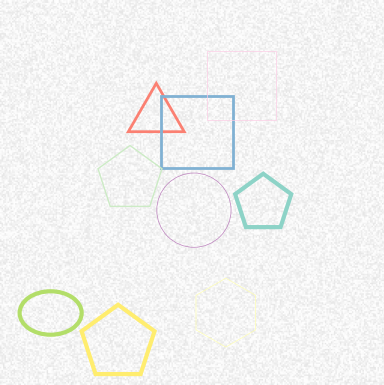[{"shape": "pentagon", "thickness": 3, "radius": 0.38, "center": [0.684, 0.472]}, {"shape": "hexagon", "thickness": 0.5, "radius": 0.45, "center": [0.587, 0.188]}, {"shape": "triangle", "thickness": 2, "radius": 0.42, "center": [0.406, 0.7]}, {"shape": "square", "thickness": 2, "radius": 0.47, "center": [0.512, 0.657]}, {"shape": "oval", "thickness": 3, "radius": 0.4, "center": [0.132, 0.187]}, {"shape": "square", "thickness": 0.5, "radius": 0.45, "center": [0.628, 0.777]}, {"shape": "circle", "thickness": 0.5, "radius": 0.48, "center": [0.504, 0.454]}, {"shape": "pentagon", "thickness": 1, "radius": 0.44, "center": [0.338, 0.535]}, {"shape": "pentagon", "thickness": 3, "radius": 0.5, "center": [0.307, 0.109]}]